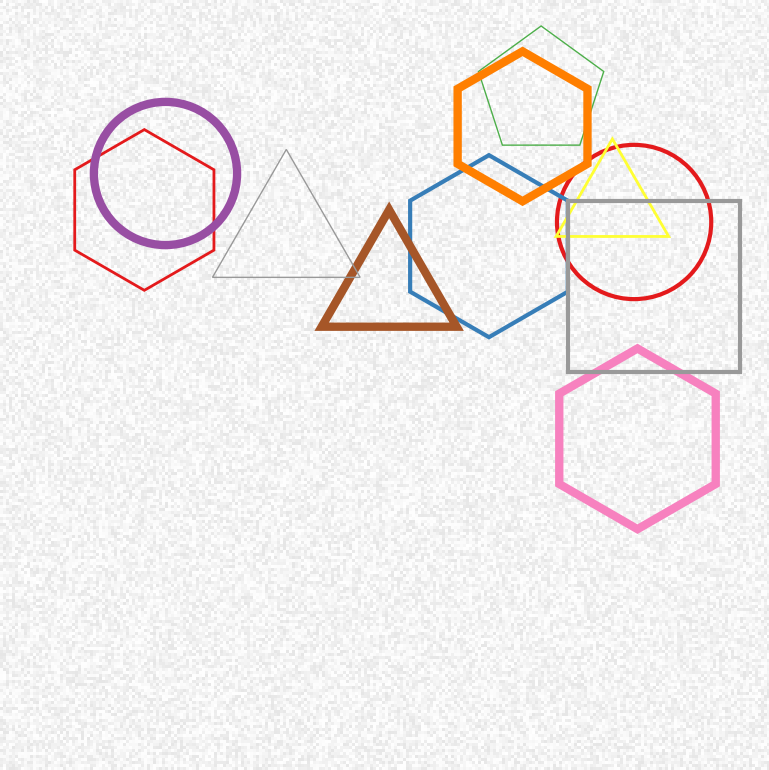[{"shape": "circle", "thickness": 1.5, "radius": 0.5, "center": [0.824, 0.712]}, {"shape": "hexagon", "thickness": 1, "radius": 0.52, "center": [0.187, 0.727]}, {"shape": "hexagon", "thickness": 1.5, "radius": 0.59, "center": [0.635, 0.68]}, {"shape": "pentagon", "thickness": 0.5, "radius": 0.43, "center": [0.703, 0.881]}, {"shape": "circle", "thickness": 3, "radius": 0.46, "center": [0.215, 0.775]}, {"shape": "hexagon", "thickness": 3, "radius": 0.49, "center": [0.679, 0.836]}, {"shape": "triangle", "thickness": 1, "radius": 0.42, "center": [0.795, 0.735]}, {"shape": "triangle", "thickness": 3, "radius": 0.51, "center": [0.505, 0.626]}, {"shape": "hexagon", "thickness": 3, "radius": 0.59, "center": [0.828, 0.43]}, {"shape": "triangle", "thickness": 0.5, "radius": 0.55, "center": [0.372, 0.695]}, {"shape": "square", "thickness": 1.5, "radius": 0.56, "center": [0.849, 0.628]}]